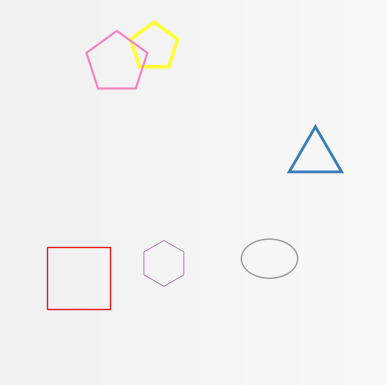[{"shape": "square", "thickness": 1, "radius": 0.4, "center": [0.203, 0.279]}, {"shape": "triangle", "thickness": 2, "radius": 0.39, "center": [0.814, 0.593]}, {"shape": "hexagon", "thickness": 0.5, "radius": 0.3, "center": [0.423, 0.316]}, {"shape": "pentagon", "thickness": 2.5, "radius": 0.32, "center": [0.398, 0.878]}, {"shape": "pentagon", "thickness": 1.5, "radius": 0.41, "center": [0.302, 0.837]}, {"shape": "oval", "thickness": 1, "radius": 0.36, "center": [0.696, 0.328]}]